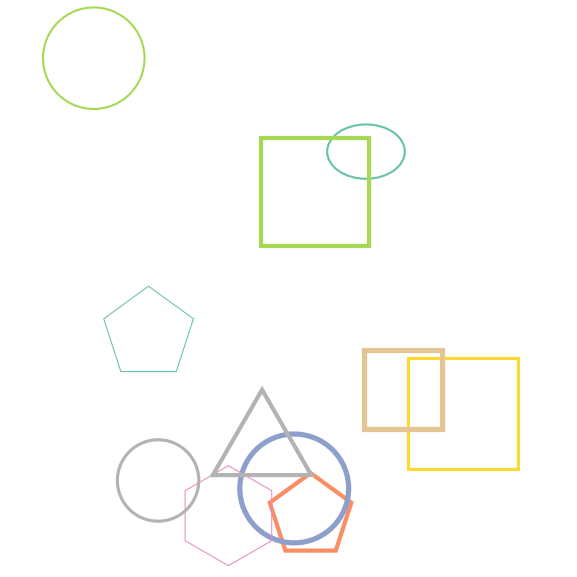[{"shape": "oval", "thickness": 1, "radius": 0.34, "center": [0.634, 0.737]}, {"shape": "pentagon", "thickness": 0.5, "radius": 0.41, "center": [0.257, 0.422]}, {"shape": "pentagon", "thickness": 2, "radius": 0.37, "center": [0.538, 0.106]}, {"shape": "circle", "thickness": 2.5, "radius": 0.47, "center": [0.509, 0.153]}, {"shape": "hexagon", "thickness": 0.5, "radius": 0.43, "center": [0.396, 0.106]}, {"shape": "circle", "thickness": 1, "radius": 0.44, "center": [0.162, 0.898]}, {"shape": "square", "thickness": 2, "radius": 0.47, "center": [0.546, 0.667]}, {"shape": "square", "thickness": 1.5, "radius": 0.48, "center": [0.801, 0.283]}, {"shape": "square", "thickness": 2.5, "radius": 0.34, "center": [0.698, 0.325]}, {"shape": "triangle", "thickness": 2, "radius": 0.49, "center": [0.454, 0.226]}, {"shape": "circle", "thickness": 1.5, "radius": 0.35, "center": [0.274, 0.167]}]